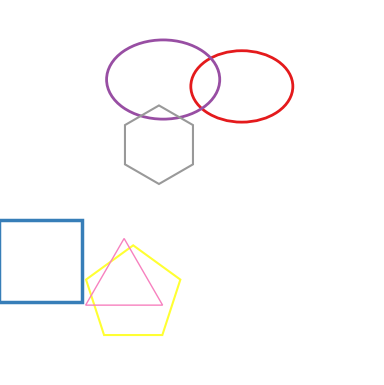[{"shape": "oval", "thickness": 2, "radius": 0.66, "center": [0.628, 0.776]}, {"shape": "square", "thickness": 2.5, "radius": 0.53, "center": [0.105, 0.322]}, {"shape": "oval", "thickness": 2, "radius": 0.73, "center": [0.424, 0.793]}, {"shape": "pentagon", "thickness": 1.5, "radius": 0.64, "center": [0.346, 0.234]}, {"shape": "triangle", "thickness": 1, "radius": 0.58, "center": [0.322, 0.265]}, {"shape": "hexagon", "thickness": 1.5, "radius": 0.51, "center": [0.413, 0.624]}]